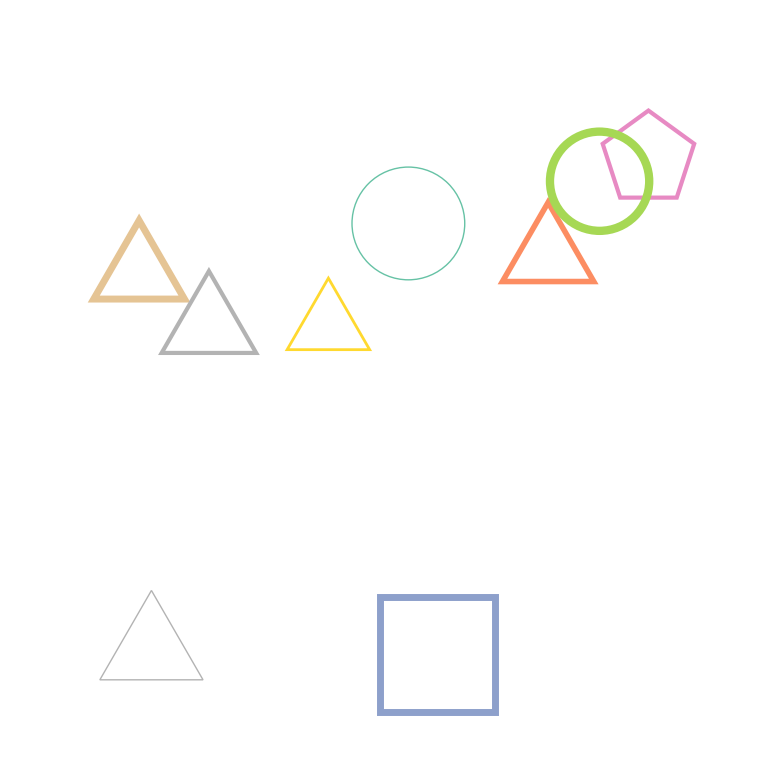[{"shape": "circle", "thickness": 0.5, "radius": 0.37, "center": [0.53, 0.71]}, {"shape": "triangle", "thickness": 2, "radius": 0.34, "center": [0.712, 0.669]}, {"shape": "square", "thickness": 2.5, "radius": 0.37, "center": [0.568, 0.15]}, {"shape": "pentagon", "thickness": 1.5, "radius": 0.31, "center": [0.842, 0.794]}, {"shape": "circle", "thickness": 3, "radius": 0.32, "center": [0.779, 0.765]}, {"shape": "triangle", "thickness": 1, "radius": 0.31, "center": [0.426, 0.577]}, {"shape": "triangle", "thickness": 2.5, "radius": 0.34, "center": [0.181, 0.646]}, {"shape": "triangle", "thickness": 1.5, "radius": 0.35, "center": [0.271, 0.577]}, {"shape": "triangle", "thickness": 0.5, "radius": 0.39, "center": [0.197, 0.156]}]